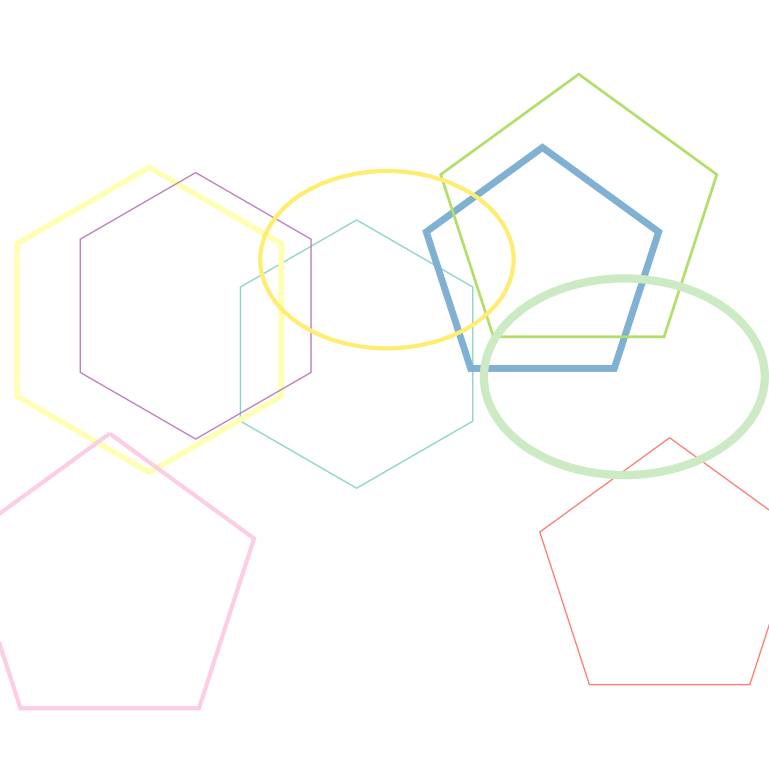[{"shape": "hexagon", "thickness": 0.5, "radius": 0.87, "center": [0.463, 0.54]}, {"shape": "hexagon", "thickness": 2, "radius": 0.99, "center": [0.194, 0.585]}, {"shape": "pentagon", "thickness": 0.5, "radius": 0.89, "center": [0.87, 0.254]}, {"shape": "pentagon", "thickness": 2.5, "radius": 0.79, "center": [0.705, 0.65]}, {"shape": "pentagon", "thickness": 1, "radius": 0.94, "center": [0.752, 0.715]}, {"shape": "pentagon", "thickness": 1.5, "radius": 0.99, "center": [0.142, 0.24]}, {"shape": "hexagon", "thickness": 0.5, "radius": 0.87, "center": [0.254, 0.603]}, {"shape": "oval", "thickness": 3, "radius": 0.91, "center": [0.811, 0.511]}, {"shape": "oval", "thickness": 1.5, "radius": 0.82, "center": [0.502, 0.663]}]